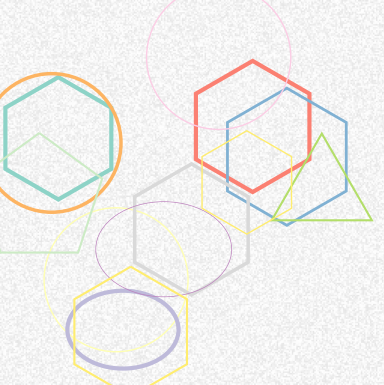[{"shape": "hexagon", "thickness": 3, "radius": 0.79, "center": [0.152, 0.641]}, {"shape": "circle", "thickness": 1, "radius": 0.93, "center": [0.301, 0.273]}, {"shape": "oval", "thickness": 3, "radius": 0.72, "center": [0.319, 0.144]}, {"shape": "hexagon", "thickness": 3, "radius": 0.85, "center": [0.656, 0.671]}, {"shape": "hexagon", "thickness": 2, "radius": 0.89, "center": [0.745, 0.593]}, {"shape": "circle", "thickness": 2.5, "radius": 0.9, "center": [0.134, 0.629]}, {"shape": "triangle", "thickness": 1.5, "radius": 0.75, "center": [0.836, 0.503]}, {"shape": "circle", "thickness": 1, "radius": 0.94, "center": [0.568, 0.851]}, {"shape": "hexagon", "thickness": 2.5, "radius": 0.85, "center": [0.497, 0.404]}, {"shape": "oval", "thickness": 0.5, "radius": 0.88, "center": [0.425, 0.353]}, {"shape": "pentagon", "thickness": 1.5, "radius": 0.86, "center": [0.102, 0.483]}, {"shape": "hexagon", "thickness": 1, "radius": 0.67, "center": [0.641, 0.526]}, {"shape": "hexagon", "thickness": 1.5, "radius": 0.84, "center": [0.339, 0.138]}]